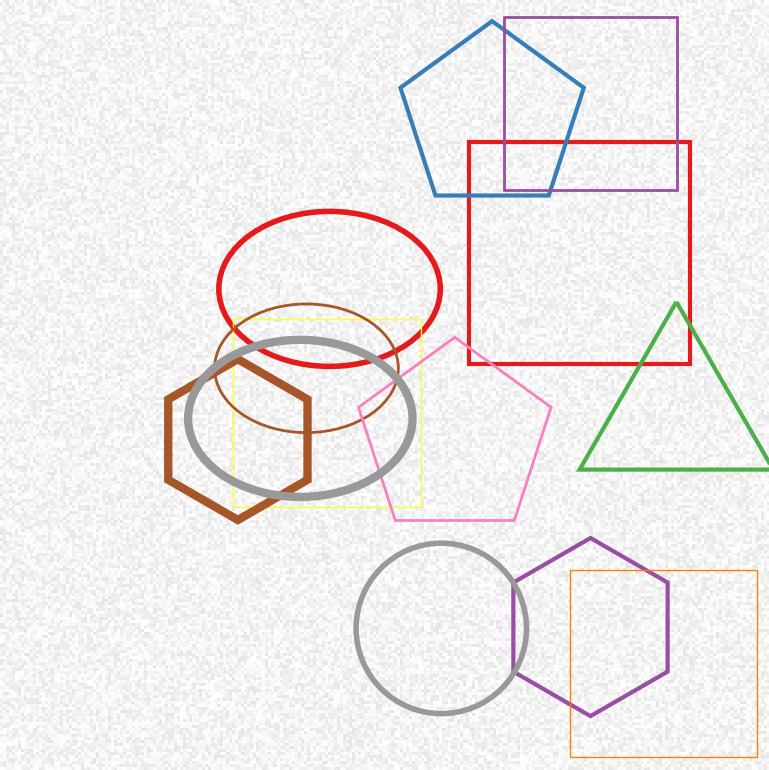[{"shape": "oval", "thickness": 2, "radius": 0.72, "center": [0.428, 0.625]}, {"shape": "square", "thickness": 1.5, "radius": 0.72, "center": [0.752, 0.671]}, {"shape": "pentagon", "thickness": 1.5, "radius": 0.63, "center": [0.639, 0.847]}, {"shape": "triangle", "thickness": 1.5, "radius": 0.73, "center": [0.878, 0.463]}, {"shape": "square", "thickness": 1, "radius": 0.56, "center": [0.767, 0.866]}, {"shape": "hexagon", "thickness": 1.5, "radius": 0.58, "center": [0.767, 0.186]}, {"shape": "square", "thickness": 0.5, "radius": 0.61, "center": [0.861, 0.138]}, {"shape": "square", "thickness": 0.5, "radius": 0.61, "center": [0.425, 0.464]}, {"shape": "hexagon", "thickness": 3, "radius": 0.52, "center": [0.309, 0.429]}, {"shape": "oval", "thickness": 1, "radius": 0.6, "center": [0.398, 0.522]}, {"shape": "pentagon", "thickness": 1, "radius": 0.66, "center": [0.591, 0.43]}, {"shape": "circle", "thickness": 2, "radius": 0.55, "center": [0.573, 0.184]}, {"shape": "oval", "thickness": 3, "radius": 0.73, "center": [0.39, 0.457]}]